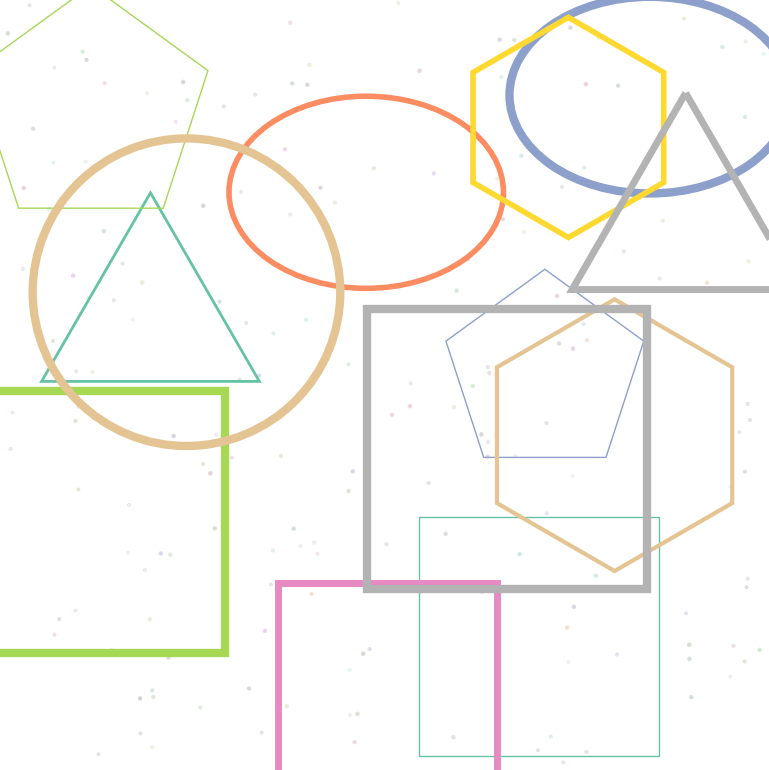[{"shape": "triangle", "thickness": 1, "radius": 0.82, "center": [0.195, 0.586]}, {"shape": "square", "thickness": 0.5, "radius": 0.78, "center": [0.7, 0.173]}, {"shape": "oval", "thickness": 2, "radius": 0.89, "center": [0.476, 0.75]}, {"shape": "oval", "thickness": 3, "radius": 0.91, "center": [0.844, 0.876]}, {"shape": "pentagon", "thickness": 0.5, "radius": 0.68, "center": [0.708, 0.515]}, {"shape": "square", "thickness": 2.5, "radius": 0.71, "center": [0.504, 0.101]}, {"shape": "square", "thickness": 3, "radius": 0.85, "center": [0.123, 0.322]}, {"shape": "pentagon", "thickness": 0.5, "radius": 0.8, "center": [0.118, 0.859]}, {"shape": "hexagon", "thickness": 2, "radius": 0.71, "center": [0.738, 0.834]}, {"shape": "circle", "thickness": 3, "radius": 1.0, "center": [0.242, 0.621]}, {"shape": "hexagon", "thickness": 1.5, "radius": 0.88, "center": [0.798, 0.435]}, {"shape": "square", "thickness": 3, "radius": 0.91, "center": [0.658, 0.417]}, {"shape": "triangle", "thickness": 2.5, "radius": 0.85, "center": [0.89, 0.709]}]